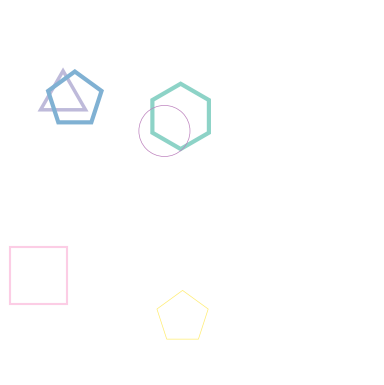[{"shape": "hexagon", "thickness": 3, "radius": 0.42, "center": [0.469, 0.698]}, {"shape": "triangle", "thickness": 2.5, "radius": 0.34, "center": [0.164, 0.749]}, {"shape": "pentagon", "thickness": 3, "radius": 0.36, "center": [0.194, 0.741]}, {"shape": "square", "thickness": 1.5, "radius": 0.37, "center": [0.101, 0.286]}, {"shape": "circle", "thickness": 0.5, "radius": 0.33, "center": [0.427, 0.66]}, {"shape": "pentagon", "thickness": 0.5, "radius": 0.35, "center": [0.474, 0.176]}]